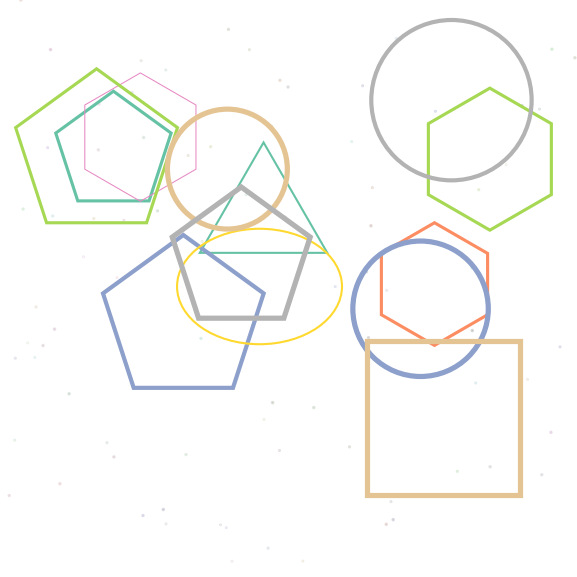[{"shape": "pentagon", "thickness": 1.5, "radius": 0.52, "center": [0.196, 0.736]}, {"shape": "triangle", "thickness": 1, "radius": 0.64, "center": [0.456, 0.625]}, {"shape": "hexagon", "thickness": 1.5, "radius": 0.53, "center": [0.752, 0.507]}, {"shape": "circle", "thickness": 2.5, "radius": 0.59, "center": [0.728, 0.464]}, {"shape": "pentagon", "thickness": 2, "radius": 0.73, "center": [0.317, 0.446]}, {"shape": "hexagon", "thickness": 0.5, "radius": 0.56, "center": [0.243, 0.762]}, {"shape": "hexagon", "thickness": 1.5, "radius": 0.61, "center": [0.848, 0.724]}, {"shape": "pentagon", "thickness": 1.5, "radius": 0.74, "center": [0.167, 0.733]}, {"shape": "oval", "thickness": 1, "radius": 0.71, "center": [0.449, 0.503]}, {"shape": "square", "thickness": 2.5, "radius": 0.66, "center": [0.767, 0.276]}, {"shape": "circle", "thickness": 2.5, "radius": 0.52, "center": [0.394, 0.706]}, {"shape": "circle", "thickness": 2, "radius": 0.69, "center": [0.782, 0.826]}, {"shape": "pentagon", "thickness": 2.5, "radius": 0.63, "center": [0.418, 0.55]}]